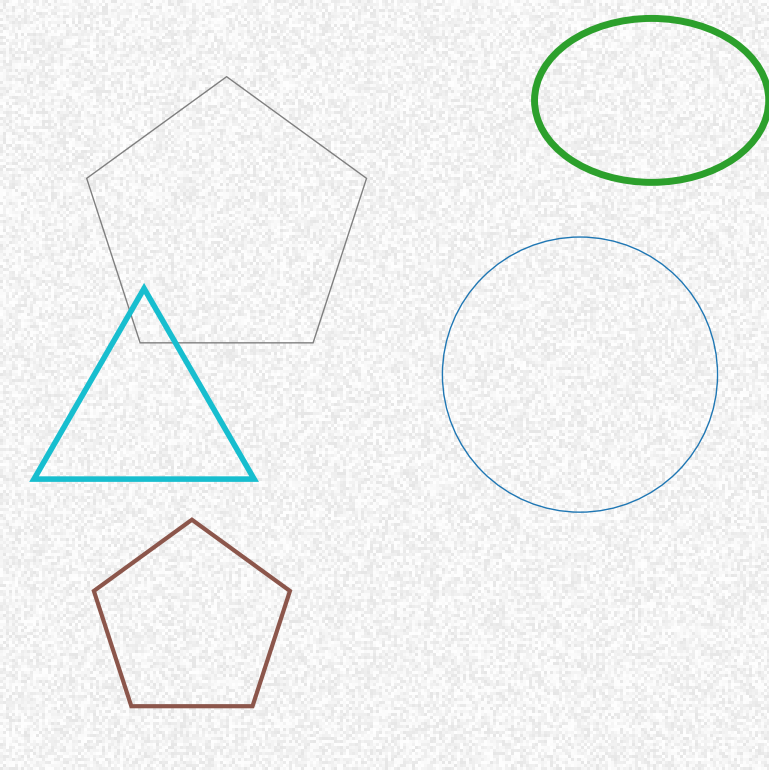[{"shape": "circle", "thickness": 0.5, "radius": 0.89, "center": [0.753, 0.514]}, {"shape": "oval", "thickness": 2.5, "radius": 0.76, "center": [0.846, 0.87]}, {"shape": "pentagon", "thickness": 1.5, "radius": 0.67, "center": [0.249, 0.191]}, {"shape": "pentagon", "thickness": 0.5, "radius": 0.96, "center": [0.294, 0.709]}, {"shape": "triangle", "thickness": 2, "radius": 0.83, "center": [0.187, 0.46]}]